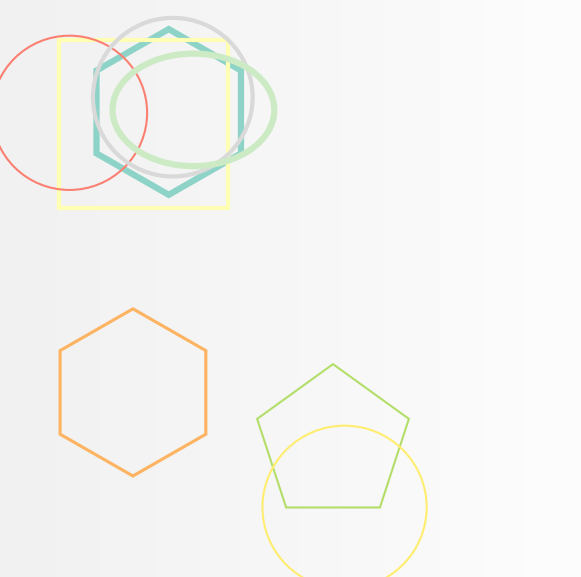[{"shape": "hexagon", "thickness": 3, "radius": 0.72, "center": [0.29, 0.805]}, {"shape": "square", "thickness": 2, "radius": 0.73, "center": [0.246, 0.784]}, {"shape": "circle", "thickness": 1, "radius": 0.67, "center": [0.12, 0.804]}, {"shape": "hexagon", "thickness": 1.5, "radius": 0.72, "center": [0.229, 0.32]}, {"shape": "pentagon", "thickness": 1, "radius": 0.69, "center": [0.573, 0.231]}, {"shape": "circle", "thickness": 2, "radius": 0.69, "center": [0.297, 0.831]}, {"shape": "oval", "thickness": 3, "radius": 0.7, "center": [0.333, 0.809]}, {"shape": "circle", "thickness": 1, "radius": 0.71, "center": [0.593, 0.121]}]